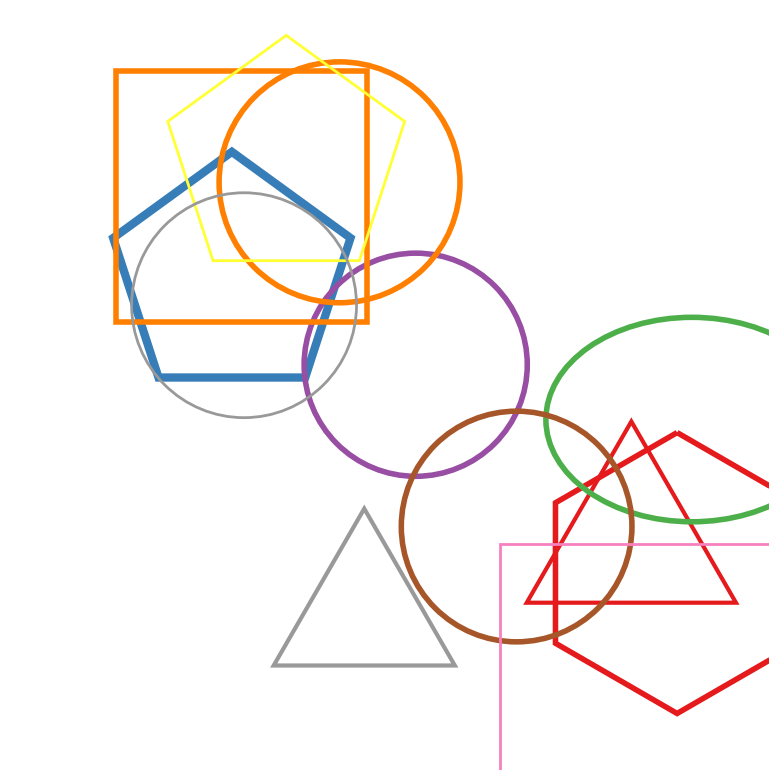[{"shape": "triangle", "thickness": 1.5, "radius": 0.78, "center": [0.82, 0.296]}, {"shape": "hexagon", "thickness": 2, "radius": 0.91, "center": [0.879, 0.256]}, {"shape": "pentagon", "thickness": 3, "radius": 0.81, "center": [0.301, 0.641]}, {"shape": "oval", "thickness": 2, "radius": 0.95, "center": [0.899, 0.455]}, {"shape": "circle", "thickness": 2, "radius": 0.72, "center": [0.54, 0.526]}, {"shape": "circle", "thickness": 2, "radius": 0.78, "center": [0.441, 0.763]}, {"shape": "square", "thickness": 2, "radius": 0.81, "center": [0.314, 0.745]}, {"shape": "pentagon", "thickness": 1, "radius": 0.81, "center": [0.372, 0.792]}, {"shape": "circle", "thickness": 2, "radius": 0.75, "center": [0.671, 0.316]}, {"shape": "square", "thickness": 1, "radius": 0.95, "center": [0.84, 0.103]}, {"shape": "triangle", "thickness": 1.5, "radius": 0.68, "center": [0.473, 0.204]}, {"shape": "circle", "thickness": 1, "radius": 0.73, "center": [0.317, 0.604]}]